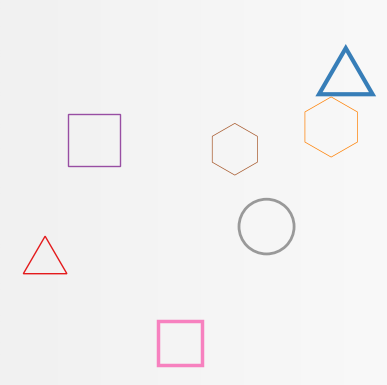[{"shape": "triangle", "thickness": 1, "radius": 0.32, "center": [0.116, 0.322]}, {"shape": "triangle", "thickness": 3, "radius": 0.4, "center": [0.892, 0.795]}, {"shape": "square", "thickness": 1, "radius": 0.34, "center": [0.243, 0.637]}, {"shape": "hexagon", "thickness": 0.5, "radius": 0.39, "center": [0.855, 0.67]}, {"shape": "hexagon", "thickness": 0.5, "radius": 0.34, "center": [0.606, 0.612]}, {"shape": "square", "thickness": 2.5, "radius": 0.29, "center": [0.464, 0.108]}, {"shape": "circle", "thickness": 2, "radius": 0.36, "center": [0.688, 0.411]}]